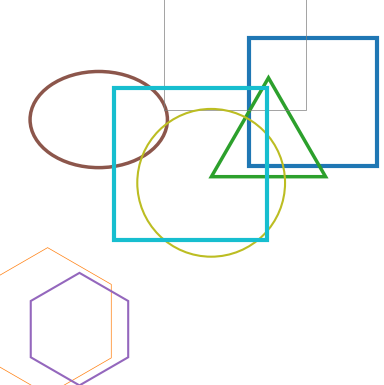[{"shape": "square", "thickness": 3, "radius": 0.83, "center": [0.813, 0.735]}, {"shape": "hexagon", "thickness": 0.5, "radius": 0.95, "center": [0.124, 0.166]}, {"shape": "triangle", "thickness": 2.5, "radius": 0.86, "center": [0.697, 0.627]}, {"shape": "hexagon", "thickness": 1.5, "radius": 0.73, "center": [0.206, 0.145]}, {"shape": "oval", "thickness": 2.5, "radius": 0.89, "center": [0.256, 0.689]}, {"shape": "square", "thickness": 0.5, "radius": 0.92, "center": [0.61, 0.898]}, {"shape": "circle", "thickness": 1.5, "radius": 0.96, "center": [0.548, 0.525]}, {"shape": "square", "thickness": 3, "radius": 0.99, "center": [0.495, 0.574]}]